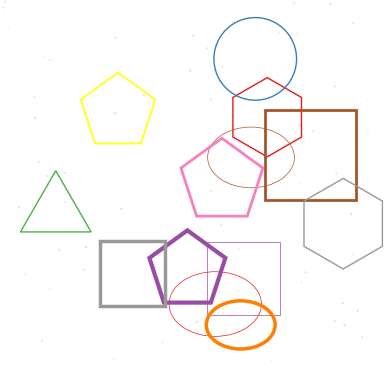[{"shape": "hexagon", "thickness": 1, "radius": 0.51, "center": [0.694, 0.695]}, {"shape": "oval", "thickness": 0.5, "radius": 0.6, "center": [0.559, 0.21]}, {"shape": "circle", "thickness": 1, "radius": 0.54, "center": [0.663, 0.847]}, {"shape": "triangle", "thickness": 1, "radius": 0.53, "center": [0.145, 0.451]}, {"shape": "pentagon", "thickness": 3, "radius": 0.52, "center": [0.487, 0.298]}, {"shape": "square", "thickness": 0.5, "radius": 0.47, "center": [0.632, 0.277]}, {"shape": "oval", "thickness": 2.5, "radius": 0.45, "center": [0.625, 0.156]}, {"shape": "pentagon", "thickness": 1.5, "radius": 0.51, "center": [0.307, 0.71]}, {"shape": "square", "thickness": 2, "radius": 0.59, "center": [0.806, 0.597]}, {"shape": "oval", "thickness": 0.5, "radius": 0.56, "center": [0.652, 0.591]}, {"shape": "pentagon", "thickness": 2, "radius": 0.56, "center": [0.576, 0.529]}, {"shape": "hexagon", "thickness": 1, "radius": 0.59, "center": [0.891, 0.419]}, {"shape": "square", "thickness": 2.5, "radius": 0.42, "center": [0.345, 0.288]}]